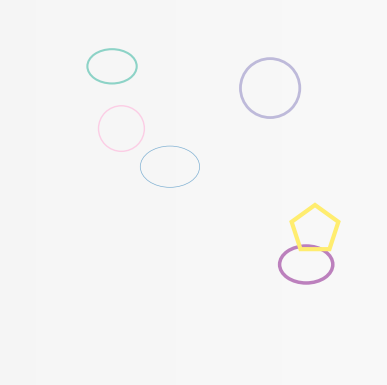[{"shape": "oval", "thickness": 1.5, "radius": 0.32, "center": [0.289, 0.828]}, {"shape": "circle", "thickness": 2, "radius": 0.38, "center": [0.697, 0.771]}, {"shape": "oval", "thickness": 0.5, "radius": 0.38, "center": [0.439, 0.567]}, {"shape": "circle", "thickness": 1, "radius": 0.3, "center": [0.313, 0.666]}, {"shape": "oval", "thickness": 2.5, "radius": 0.34, "center": [0.79, 0.313]}, {"shape": "pentagon", "thickness": 3, "radius": 0.32, "center": [0.813, 0.404]}]